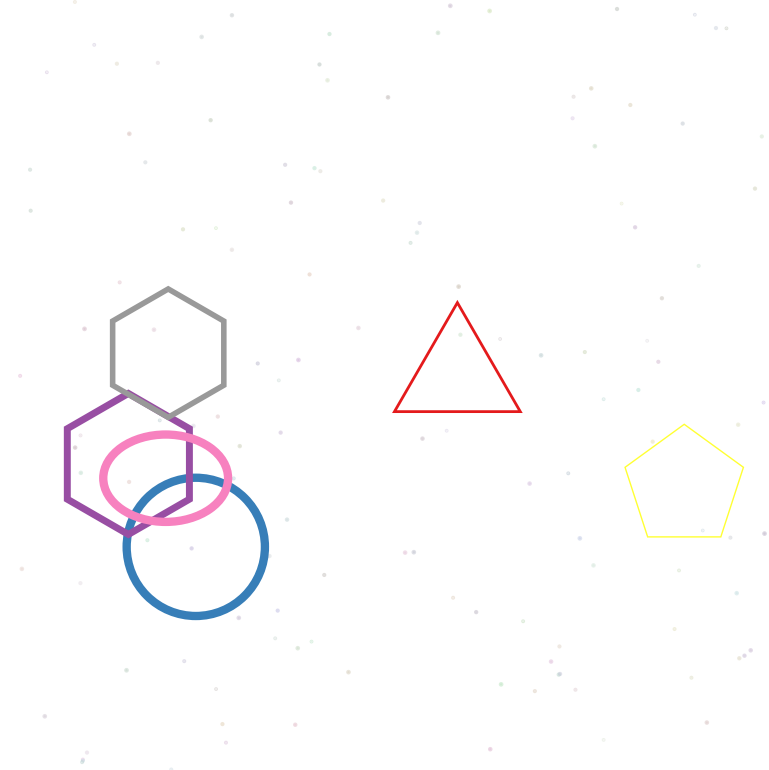[{"shape": "triangle", "thickness": 1, "radius": 0.47, "center": [0.594, 0.513]}, {"shape": "circle", "thickness": 3, "radius": 0.45, "center": [0.254, 0.29]}, {"shape": "hexagon", "thickness": 2.5, "radius": 0.46, "center": [0.167, 0.397]}, {"shape": "pentagon", "thickness": 0.5, "radius": 0.4, "center": [0.889, 0.368]}, {"shape": "oval", "thickness": 3, "radius": 0.41, "center": [0.215, 0.379]}, {"shape": "hexagon", "thickness": 2, "radius": 0.42, "center": [0.218, 0.541]}]